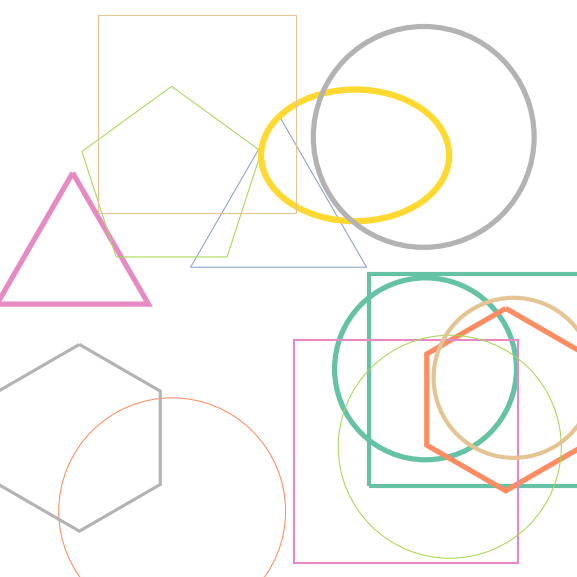[{"shape": "circle", "thickness": 2.5, "radius": 0.79, "center": [0.737, 0.36]}, {"shape": "square", "thickness": 2, "radius": 0.92, "center": [0.823, 0.341]}, {"shape": "circle", "thickness": 0.5, "radius": 0.98, "center": [0.298, 0.114]}, {"shape": "hexagon", "thickness": 2.5, "radius": 0.79, "center": [0.876, 0.307]}, {"shape": "triangle", "thickness": 0.5, "radius": 0.88, "center": [0.482, 0.624]}, {"shape": "triangle", "thickness": 2.5, "radius": 0.76, "center": [0.126, 0.548]}, {"shape": "square", "thickness": 1, "radius": 0.97, "center": [0.703, 0.217]}, {"shape": "circle", "thickness": 0.5, "radius": 0.97, "center": [0.779, 0.226]}, {"shape": "pentagon", "thickness": 0.5, "radius": 0.82, "center": [0.297, 0.686]}, {"shape": "oval", "thickness": 3, "radius": 0.81, "center": [0.615, 0.73]}, {"shape": "square", "thickness": 0.5, "radius": 0.86, "center": [0.342, 0.802]}, {"shape": "circle", "thickness": 2, "radius": 0.69, "center": [0.889, 0.345]}, {"shape": "hexagon", "thickness": 1.5, "radius": 0.81, "center": [0.137, 0.241]}, {"shape": "circle", "thickness": 2.5, "radius": 0.96, "center": [0.734, 0.762]}]